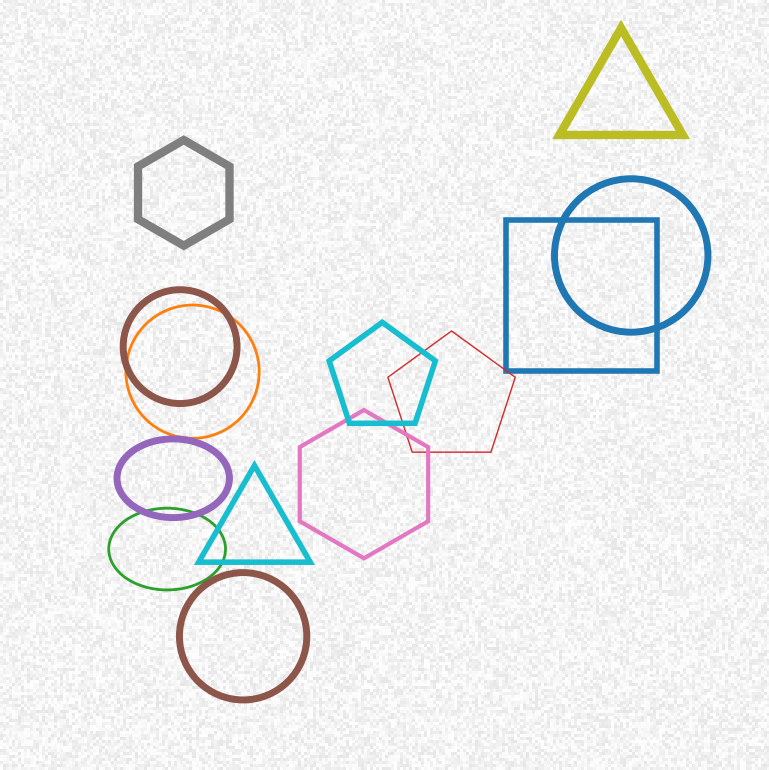[{"shape": "square", "thickness": 2, "radius": 0.49, "center": [0.755, 0.616]}, {"shape": "circle", "thickness": 2.5, "radius": 0.5, "center": [0.82, 0.668]}, {"shape": "circle", "thickness": 1, "radius": 0.43, "center": [0.25, 0.517]}, {"shape": "oval", "thickness": 1, "radius": 0.38, "center": [0.217, 0.287]}, {"shape": "pentagon", "thickness": 0.5, "radius": 0.43, "center": [0.586, 0.483]}, {"shape": "oval", "thickness": 2.5, "radius": 0.37, "center": [0.225, 0.379]}, {"shape": "circle", "thickness": 2.5, "radius": 0.37, "center": [0.234, 0.55]}, {"shape": "circle", "thickness": 2.5, "radius": 0.41, "center": [0.316, 0.174]}, {"shape": "hexagon", "thickness": 1.5, "radius": 0.48, "center": [0.473, 0.371]}, {"shape": "hexagon", "thickness": 3, "radius": 0.34, "center": [0.239, 0.75]}, {"shape": "triangle", "thickness": 3, "radius": 0.46, "center": [0.807, 0.871]}, {"shape": "pentagon", "thickness": 2, "radius": 0.36, "center": [0.496, 0.509]}, {"shape": "triangle", "thickness": 2, "radius": 0.42, "center": [0.33, 0.312]}]